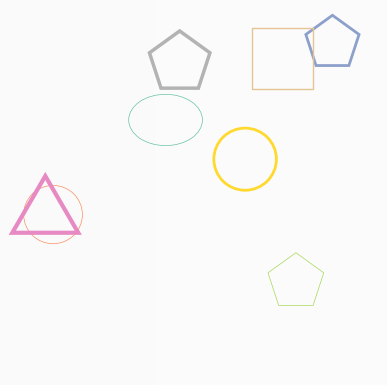[{"shape": "oval", "thickness": 0.5, "radius": 0.48, "center": [0.427, 0.688]}, {"shape": "circle", "thickness": 0.5, "radius": 0.38, "center": [0.137, 0.443]}, {"shape": "pentagon", "thickness": 2, "radius": 0.36, "center": [0.858, 0.888]}, {"shape": "triangle", "thickness": 3, "radius": 0.49, "center": [0.117, 0.445]}, {"shape": "pentagon", "thickness": 0.5, "radius": 0.38, "center": [0.764, 0.268]}, {"shape": "circle", "thickness": 2, "radius": 0.4, "center": [0.633, 0.587]}, {"shape": "square", "thickness": 1, "radius": 0.39, "center": [0.729, 0.848]}, {"shape": "pentagon", "thickness": 2.5, "radius": 0.41, "center": [0.464, 0.837]}]